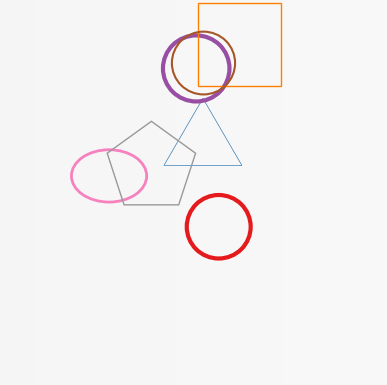[{"shape": "circle", "thickness": 3, "radius": 0.41, "center": [0.564, 0.411]}, {"shape": "triangle", "thickness": 0.5, "radius": 0.58, "center": [0.524, 0.628]}, {"shape": "circle", "thickness": 3, "radius": 0.43, "center": [0.506, 0.822]}, {"shape": "square", "thickness": 1, "radius": 0.54, "center": [0.617, 0.884]}, {"shape": "circle", "thickness": 1.5, "radius": 0.41, "center": [0.525, 0.836]}, {"shape": "oval", "thickness": 2, "radius": 0.49, "center": [0.281, 0.543]}, {"shape": "pentagon", "thickness": 1, "radius": 0.6, "center": [0.391, 0.565]}]